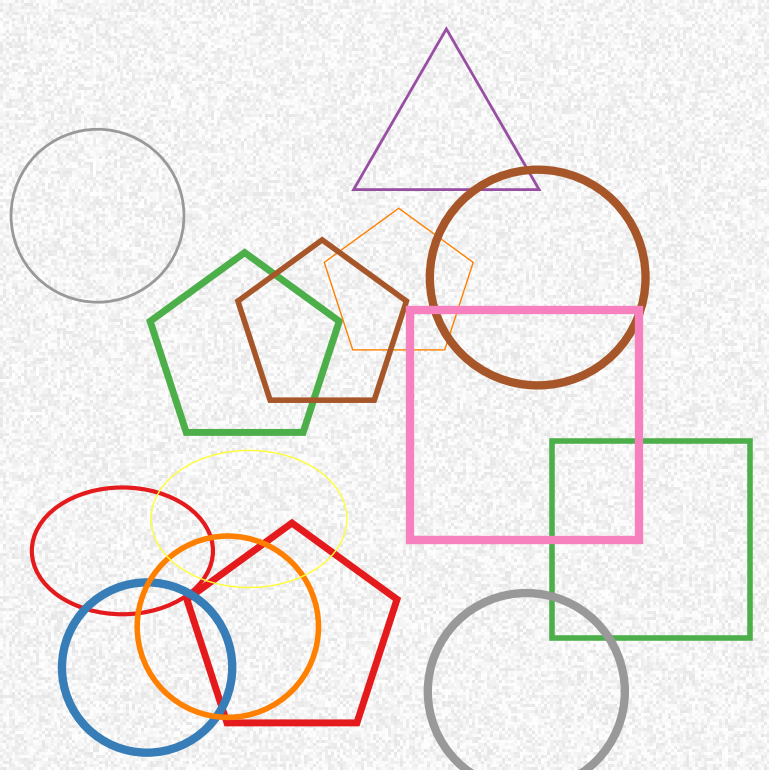[{"shape": "pentagon", "thickness": 2.5, "radius": 0.72, "center": [0.379, 0.177]}, {"shape": "oval", "thickness": 1.5, "radius": 0.59, "center": [0.159, 0.285]}, {"shape": "circle", "thickness": 3, "radius": 0.55, "center": [0.191, 0.133]}, {"shape": "pentagon", "thickness": 2.5, "radius": 0.65, "center": [0.318, 0.543]}, {"shape": "square", "thickness": 2, "radius": 0.64, "center": [0.846, 0.299]}, {"shape": "triangle", "thickness": 1, "radius": 0.7, "center": [0.58, 0.823]}, {"shape": "circle", "thickness": 2, "radius": 0.59, "center": [0.296, 0.186]}, {"shape": "pentagon", "thickness": 0.5, "radius": 0.51, "center": [0.518, 0.628]}, {"shape": "oval", "thickness": 0.5, "radius": 0.64, "center": [0.323, 0.326]}, {"shape": "circle", "thickness": 3, "radius": 0.7, "center": [0.698, 0.64]}, {"shape": "pentagon", "thickness": 2, "radius": 0.58, "center": [0.418, 0.573]}, {"shape": "square", "thickness": 3, "radius": 0.74, "center": [0.682, 0.448]}, {"shape": "circle", "thickness": 3, "radius": 0.64, "center": [0.684, 0.102]}, {"shape": "circle", "thickness": 1, "radius": 0.56, "center": [0.127, 0.72]}]